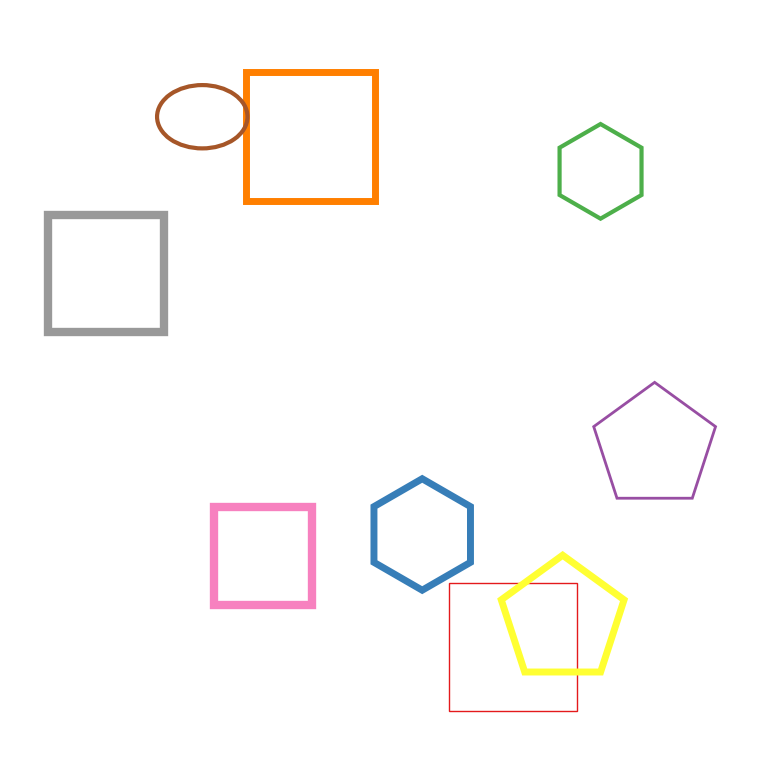[{"shape": "square", "thickness": 0.5, "radius": 0.42, "center": [0.666, 0.16]}, {"shape": "hexagon", "thickness": 2.5, "radius": 0.36, "center": [0.548, 0.306]}, {"shape": "hexagon", "thickness": 1.5, "radius": 0.31, "center": [0.78, 0.777]}, {"shape": "pentagon", "thickness": 1, "radius": 0.42, "center": [0.85, 0.42]}, {"shape": "square", "thickness": 2.5, "radius": 0.42, "center": [0.403, 0.822]}, {"shape": "pentagon", "thickness": 2.5, "radius": 0.42, "center": [0.731, 0.195]}, {"shape": "oval", "thickness": 1.5, "radius": 0.29, "center": [0.263, 0.848]}, {"shape": "square", "thickness": 3, "radius": 0.32, "center": [0.341, 0.278]}, {"shape": "square", "thickness": 3, "radius": 0.38, "center": [0.137, 0.645]}]